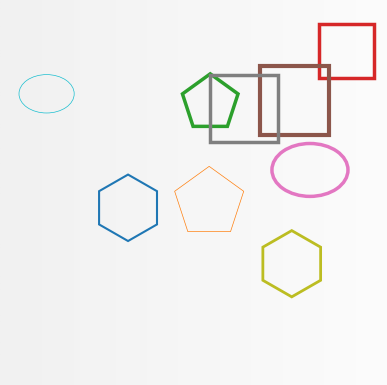[{"shape": "hexagon", "thickness": 1.5, "radius": 0.43, "center": [0.33, 0.46]}, {"shape": "pentagon", "thickness": 0.5, "radius": 0.47, "center": [0.54, 0.474]}, {"shape": "pentagon", "thickness": 2.5, "radius": 0.38, "center": [0.543, 0.733]}, {"shape": "square", "thickness": 2.5, "radius": 0.35, "center": [0.894, 0.867]}, {"shape": "square", "thickness": 3, "radius": 0.45, "center": [0.76, 0.739]}, {"shape": "oval", "thickness": 2.5, "radius": 0.49, "center": [0.8, 0.559]}, {"shape": "square", "thickness": 2.5, "radius": 0.44, "center": [0.63, 0.718]}, {"shape": "hexagon", "thickness": 2, "radius": 0.43, "center": [0.753, 0.315]}, {"shape": "oval", "thickness": 0.5, "radius": 0.36, "center": [0.12, 0.756]}]